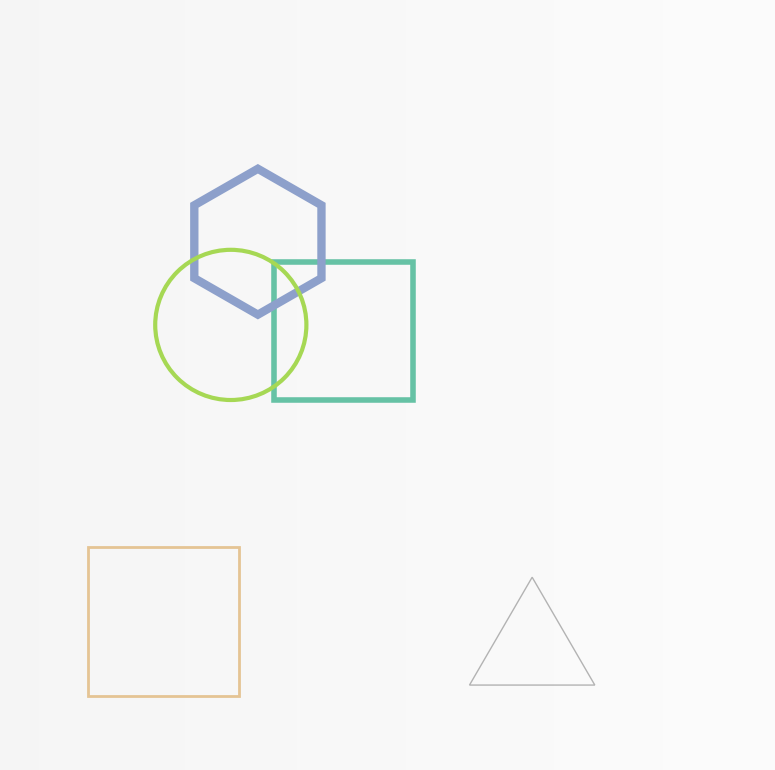[{"shape": "square", "thickness": 2, "radius": 0.45, "center": [0.443, 0.57]}, {"shape": "hexagon", "thickness": 3, "radius": 0.47, "center": [0.333, 0.686]}, {"shape": "circle", "thickness": 1.5, "radius": 0.49, "center": [0.298, 0.578]}, {"shape": "square", "thickness": 1, "radius": 0.49, "center": [0.211, 0.193]}, {"shape": "triangle", "thickness": 0.5, "radius": 0.47, "center": [0.687, 0.157]}]